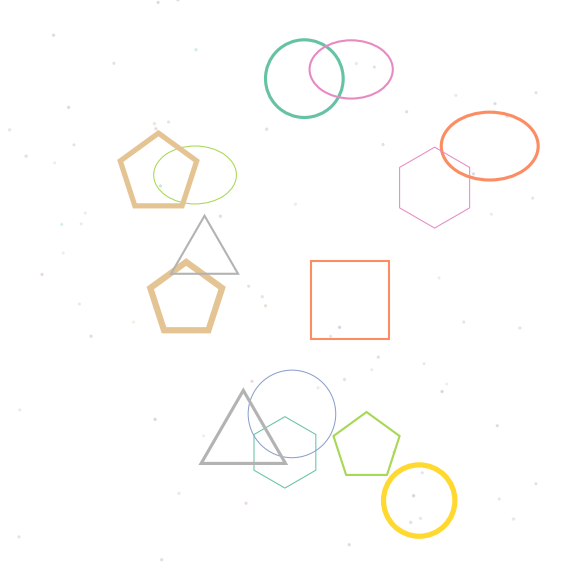[{"shape": "circle", "thickness": 1.5, "radius": 0.34, "center": [0.527, 0.863]}, {"shape": "hexagon", "thickness": 0.5, "radius": 0.31, "center": [0.493, 0.216]}, {"shape": "square", "thickness": 1, "radius": 0.34, "center": [0.606, 0.479]}, {"shape": "oval", "thickness": 1.5, "radius": 0.42, "center": [0.848, 0.746]}, {"shape": "circle", "thickness": 0.5, "radius": 0.38, "center": [0.506, 0.282]}, {"shape": "hexagon", "thickness": 0.5, "radius": 0.35, "center": [0.753, 0.674]}, {"shape": "oval", "thickness": 1, "radius": 0.36, "center": [0.608, 0.879]}, {"shape": "pentagon", "thickness": 1, "radius": 0.3, "center": [0.635, 0.225]}, {"shape": "oval", "thickness": 0.5, "radius": 0.36, "center": [0.338, 0.696]}, {"shape": "circle", "thickness": 2.5, "radius": 0.31, "center": [0.726, 0.132]}, {"shape": "pentagon", "thickness": 3, "radius": 0.33, "center": [0.322, 0.48]}, {"shape": "pentagon", "thickness": 2.5, "radius": 0.35, "center": [0.274, 0.699]}, {"shape": "triangle", "thickness": 1.5, "radius": 0.42, "center": [0.421, 0.239]}, {"shape": "triangle", "thickness": 1, "radius": 0.34, "center": [0.354, 0.559]}]